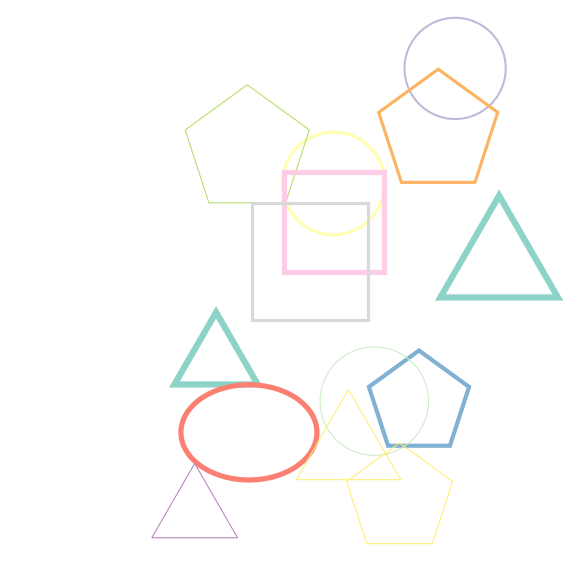[{"shape": "triangle", "thickness": 3, "radius": 0.59, "center": [0.864, 0.543]}, {"shape": "triangle", "thickness": 3, "radius": 0.42, "center": [0.374, 0.375]}, {"shape": "circle", "thickness": 1.5, "radius": 0.44, "center": [0.578, 0.682]}, {"shape": "circle", "thickness": 1, "radius": 0.44, "center": [0.788, 0.881]}, {"shape": "oval", "thickness": 2.5, "radius": 0.59, "center": [0.431, 0.25]}, {"shape": "pentagon", "thickness": 2, "radius": 0.46, "center": [0.726, 0.301]}, {"shape": "pentagon", "thickness": 1.5, "radius": 0.54, "center": [0.759, 0.771]}, {"shape": "pentagon", "thickness": 0.5, "radius": 0.56, "center": [0.428, 0.739]}, {"shape": "square", "thickness": 2.5, "radius": 0.43, "center": [0.578, 0.614]}, {"shape": "square", "thickness": 1.5, "radius": 0.5, "center": [0.536, 0.546]}, {"shape": "triangle", "thickness": 0.5, "radius": 0.43, "center": [0.337, 0.111]}, {"shape": "circle", "thickness": 0.5, "radius": 0.47, "center": [0.648, 0.305]}, {"shape": "triangle", "thickness": 0.5, "radius": 0.52, "center": [0.603, 0.221]}, {"shape": "pentagon", "thickness": 0.5, "radius": 0.48, "center": [0.692, 0.136]}]